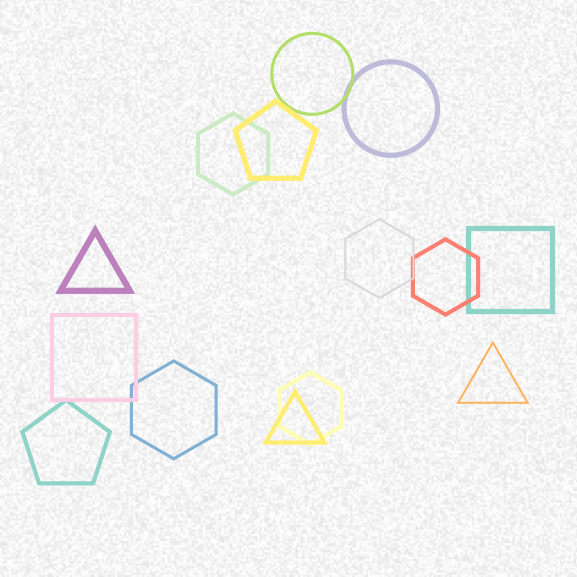[{"shape": "pentagon", "thickness": 2, "radius": 0.4, "center": [0.114, 0.227]}, {"shape": "square", "thickness": 2.5, "radius": 0.36, "center": [0.883, 0.532]}, {"shape": "hexagon", "thickness": 2, "radius": 0.31, "center": [0.537, 0.292]}, {"shape": "circle", "thickness": 2.5, "radius": 0.4, "center": [0.677, 0.811]}, {"shape": "hexagon", "thickness": 2, "radius": 0.33, "center": [0.771, 0.52]}, {"shape": "hexagon", "thickness": 1.5, "radius": 0.42, "center": [0.301, 0.289]}, {"shape": "triangle", "thickness": 1, "radius": 0.35, "center": [0.853, 0.336]}, {"shape": "circle", "thickness": 1.5, "radius": 0.35, "center": [0.541, 0.871]}, {"shape": "square", "thickness": 2, "radius": 0.37, "center": [0.163, 0.38]}, {"shape": "hexagon", "thickness": 1, "radius": 0.34, "center": [0.657, 0.551]}, {"shape": "triangle", "thickness": 3, "radius": 0.35, "center": [0.165, 0.53]}, {"shape": "hexagon", "thickness": 2, "radius": 0.35, "center": [0.404, 0.733]}, {"shape": "triangle", "thickness": 2, "radius": 0.29, "center": [0.511, 0.262]}, {"shape": "pentagon", "thickness": 2.5, "radius": 0.37, "center": [0.477, 0.75]}]